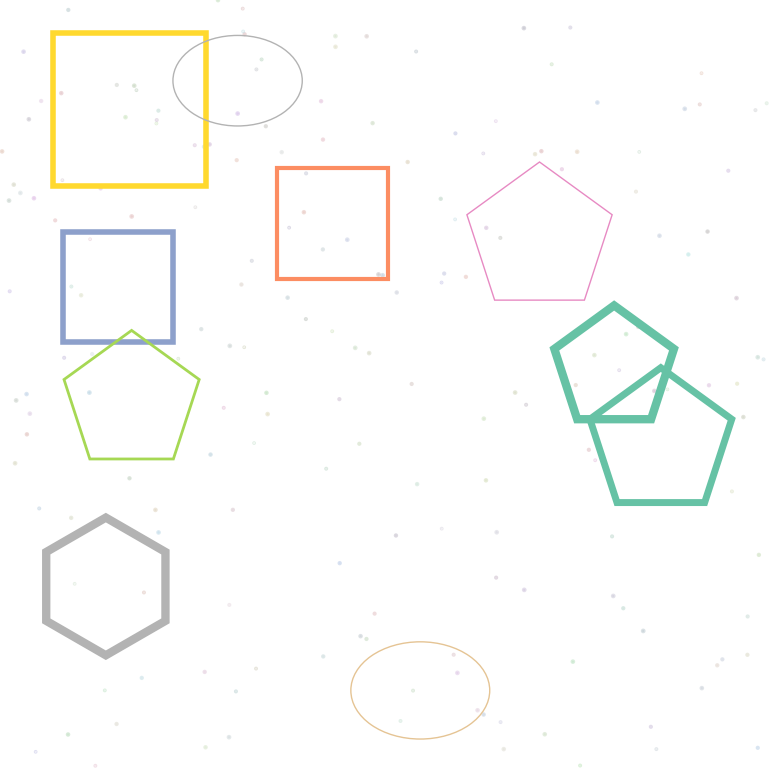[{"shape": "pentagon", "thickness": 3, "radius": 0.41, "center": [0.798, 0.522]}, {"shape": "pentagon", "thickness": 2.5, "radius": 0.48, "center": [0.858, 0.426]}, {"shape": "square", "thickness": 1.5, "radius": 0.36, "center": [0.432, 0.71]}, {"shape": "square", "thickness": 2, "radius": 0.36, "center": [0.153, 0.627]}, {"shape": "pentagon", "thickness": 0.5, "radius": 0.5, "center": [0.701, 0.69]}, {"shape": "pentagon", "thickness": 1, "radius": 0.46, "center": [0.171, 0.479]}, {"shape": "square", "thickness": 2, "radius": 0.5, "center": [0.168, 0.858]}, {"shape": "oval", "thickness": 0.5, "radius": 0.45, "center": [0.546, 0.103]}, {"shape": "oval", "thickness": 0.5, "radius": 0.42, "center": [0.309, 0.895]}, {"shape": "hexagon", "thickness": 3, "radius": 0.45, "center": [0.137, 0.238]}]